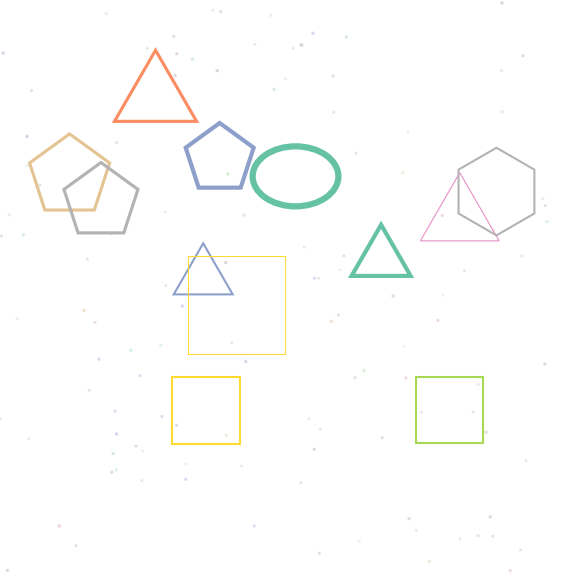[{"shape": "triangle", "thickness": 2, "radius": 0.3, "center": [0.66, 0.551]}, {"shape": "oval", "thickness": 3, "radius": 0.37, "center": [0.512, 0.694]}, {"shape": "triangle", "thickness": 1.5, "radius": 0.41, "center": [0.269, 0.83]}, {"shape": "triangle", "thickness": 1, "radius": 0.29, "center": [0.352, 0.519]}, {"shape": "pentagon", "thickness": 2, "radius": 0.31, "center": [0.38, 0.724]}, {"shape": "triangle", "thickness": 0.5, "radius": 0.39, "center": [0.796, 0.621]}, {"shape": "square", "thickness": 1, "radius": 0.29, "center": [0.779, 0.289]}, {"shape": "square", "thickness": 0.5, "radius": 0.42, "center": [0.409, 0.471]}, {"shape": "square", "thickness": 1, "radius": 0.29, "center": [0.357, 0.288]}, {"shape": "pentagon", "thickness": 1.5, "radius": 0.36, "center": [0.121, 0.694]}, {"shape": "pentagon", "thickness": 1.5, "radius": 0.34, "center": [0.175, 0.65]}, {"shape": "hexagon", "thickness": 1, "radius": 0.38, "center": [0.86, 0.667]}]